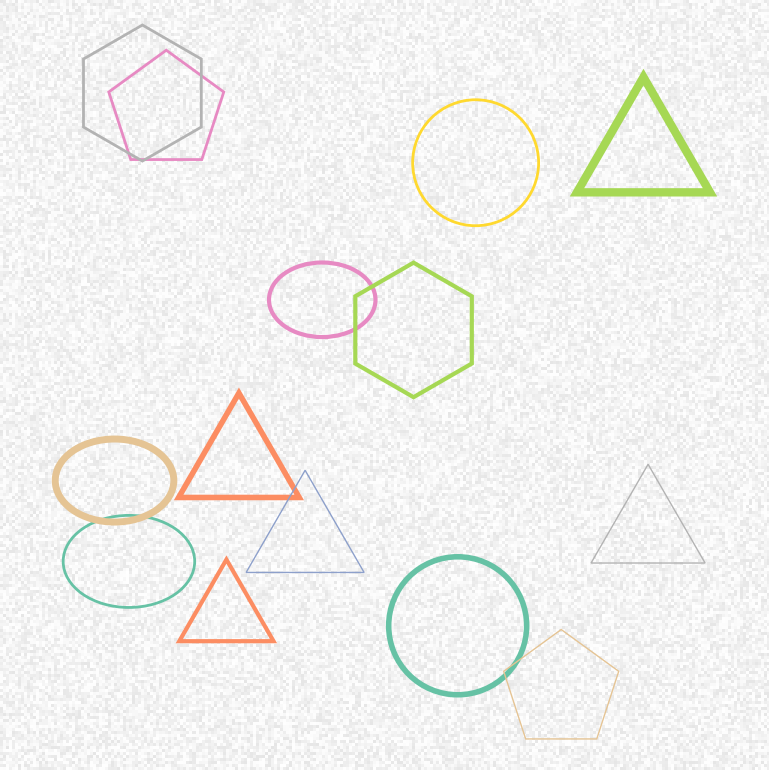[{"shape": "oval", "thickness": 1, "radius": 0.43, "center": [0.167, 0.271]}, {"shape": "circle", "thickness": 2, "radius": 0.45, "center": [0.594, 0.187]}, {"shape": "triangle", "thickness": 1.5, "radius": 0.35, "center": [0.294, 0.203]}, {"shape": "triangle", "thickness": 2, "radius": 0.45, "center": [0.31, 0.399]}, {"shape": "triangle", "thickness": 0.5, "radius": 0.44, "center": [0.396, 0.301]}, {"shape": "pentagon", "thickness": 1, "radius": 0.39, "center": [0.216, 0.856]}, {"shape": "oval", "thickness": 1.5, "radius": 0.35, "center": [0.419, 0.611]}, {"shape": "hexagon", "thickness": 1.5, "radius": 0.44, "center": [0.537, 0.572]}, {"shape": "triangle", "thickness": 3, "radius": 0.5, "center": [0.836, 0.8]}, {"shape": "circle", "thickness": 1, "radius": 0.41, "center": [0.618, 0.789]}, {"shape": "oval", "thickness": 2.5, "radius": 0.39, "center": [0.149, 0.376]}, {"shape": "pentagon", "thickness": 0.5, "radius": 0.39, "center": [0.729, 0.104]}, {"shape": "triangle", "thickness": 0.5, "radius": 0.43, "center": [0.842, 0.312]}, {"shape": "hexagon", "thickness": 1, "radius": 0.44, "center": [0.185, 0.879]}]